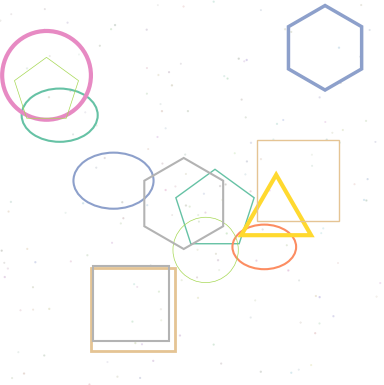[{"shape": "oval", "thickness": 1.5, "radius": 0.49, "center": [0.155, 0.701]}, {"shape": "pentagon", "thickness": 1, "radius": 0.53, "center": [0.558, 0.453]}, {"shape": "oval", "thickness": 1.5, "radius": 0.41, "center": [0.686, 0.359]}, {"shape": "oval", "thickness": 1.5, "radius": 0.52, "center": [0.295, 0.531]}, {"shape": "hexagon", "thickness": 2.5, "radius": 0.55, "center": [0.844, 0.876]}, {"shape": "circle", "thickness": 3, "radius": 0.58, "center": [0.121, 0.804]}, {"shape": "pentagon", "thickness": 0.5, "radius": 0.44, "center": [0.121, 0.764]}, {"shape": "circle", "thickness": 0.5, "radius": 0.42, "center": [0.534, 0.351]}, {"shape": "triangle", "thickness": 3, "radius": 0.52, "center": [0.717, 0.441]}, {"shape": "square", "thickness": 1, "radius": 0.53, "center": [0.774, 0.531]}, {"shape": "square", "thickness": 2, "radius": 0.54, "center": [0.345, 0.195]}, {"shape": "square", "thickness": 1.5, "radius": 0.49, "center": [0.34, 0.212]}, {"shape": "hexagon", "thickness": 1.5, "radius": 0.59, "center": [0.477, 0.471]}]